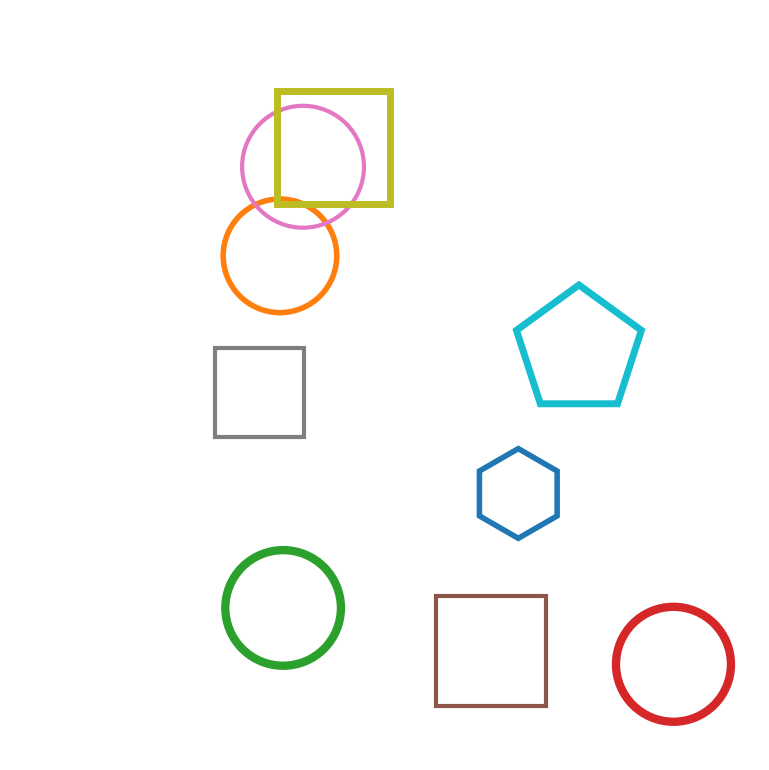[{"shape": "hexagon", "thickness": 2, "radius": 0.29, "center": [0.673, 0.359]}, {"shape": "circle", "thickness": 2, "radius": 0.37, "center": [0.364, 0.668]}, {"shape": "circle", "thickness": 3, "radius": 0.38, "center": [0.368, 0.21]}, {"shape": "circle", "thickness": 3, "radius": 0.37, "center": [0.875, 0.137]}, {"shape": "square", "thickness": 1.5, "radius": 0.36, "center": [0.637, 0.154]}, {"shape": "circle", "thickness": 1.5, "radius": 0.4, "center": [0.394, 0.783]}, {"shape": "square", "thickness": 1.5, "radius": 0.29, "center": [0.337, 0.491]}, {"shape": "square", "thickness": 2.5, "radius": 0.37, "center": [0.433, 0.809]}, {"shape": "pentagon", "thickness": 2.5, "radius": 0.43, "center": [0.752, 0.545]}]